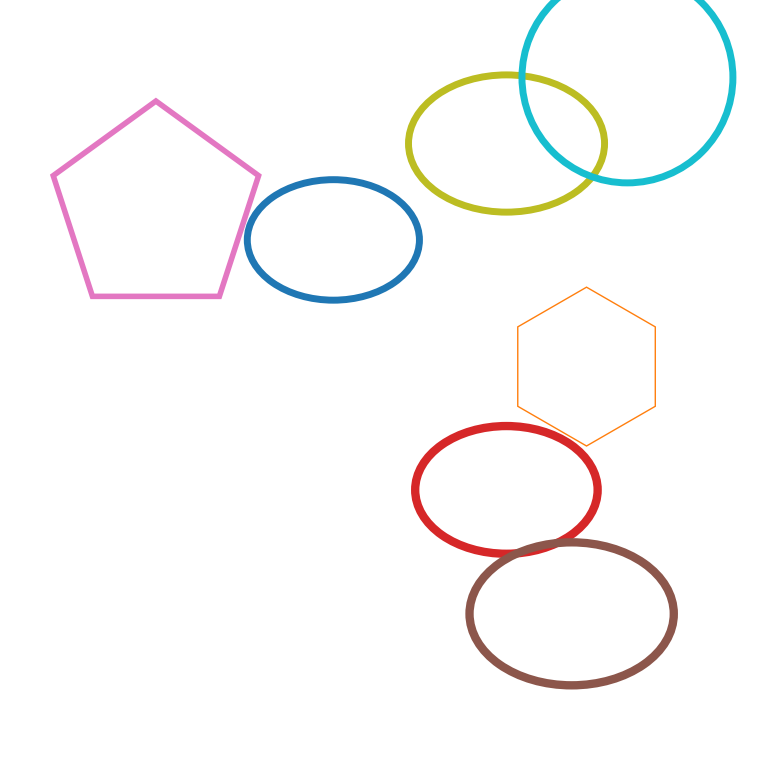[{"shape": "oval", "thickness": 2.5, "radius": 0.56, "center": [0.433, 0.688]}, {"shape": "hexagon", "thickness": 0.5, "radius": 0.52, "center": [0.762, 0.524]}, {"shape": "oval", "thickness": 3, "radius": 0.59, "center": [0.658, 0.364]}, {"shape": "oval", "thickness": 3, "radius": 0.66, "center": [0.742, 0.203]}, {"shape": "pentagon", "thickness": 2, "radius": 0.7, "center": [0.202, 0.729]}, {"shape": "oval", "thickness": 2.5, "radius": 0.64, "center": [0.658, 0.814]}, {"shape": "circle", "thickness": 2.5, "radius": 0.68, "center": [0.815, 0.899]}]